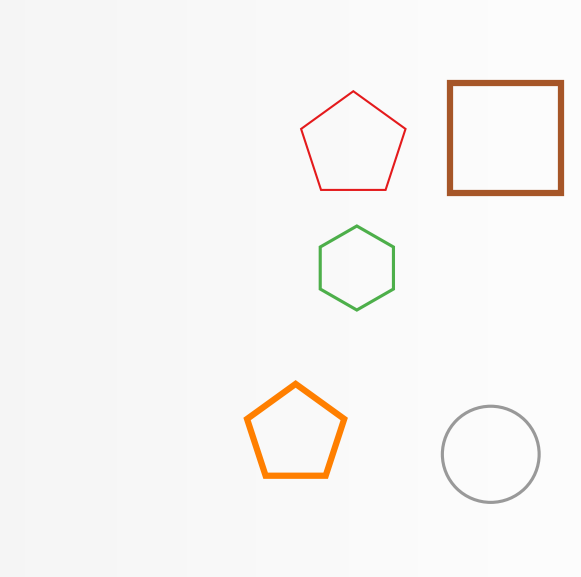[{"shape": "pentagon", "thickness": 1, "radius": 0.47, "center": [0.608, 0.747]}, {"shape": "hexagon", "thickness": 1.5, "radius": 0.36, "center": [0.614, 0.535]}, {"shape": "pentagon", "thickness": 3, "radius": 0.44, "center": [0.509, 0.246]}, {"shape": "square", "thickness": 3, "radius": 0.48, "center": [0.87, 0.76]}, {"shape": "circle", "thickness": 1.5, "radius": 0.42, "center": [0.844, 0.212]}]